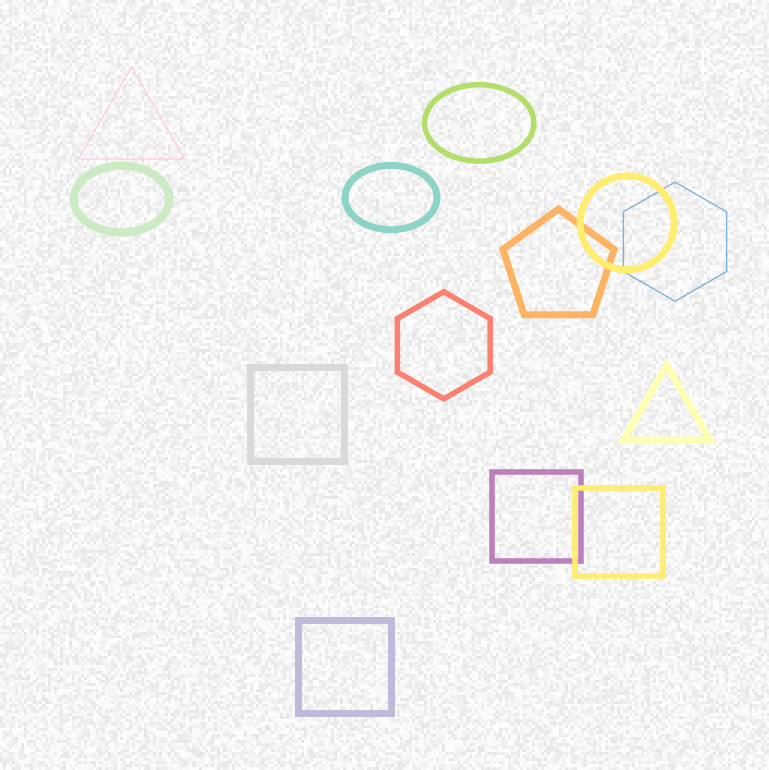[{"shape": "oval", "thickness": 2.5, "radius": 0.3, "center": [0.508, 0.743]}, {"shape": "triangle", "thickness": 2.5, "radius": 0.32, "center": [0.866, 0.461]}, {"shape": "square", "thickness": 2.5, "radius": 0.3, "center": [0.447, 0.134]}, {"shape": "hexagon", "thickness": 2, "radius": 0.35, "center": [0.576, 0.552]}, {"shape": "hexagon", "thickness": 0.5, "radius": 0.39, "center": [0.877, 0.686]}, {"shape": "pentagon", "thickness": 2.5, "radius": 0.38, "center": [0.725, 0.653]}, {"shape": "oval", "thickness": 2, "radius": 0.35, "center": [0.622, 0.84]}, {"shape": "triangle", "thickness": 0.5, "radius": 0.4, "center": [0.171, 0.833]}, {"shape": "square", "thickness": 2.5, "radius": 0.3, "center": [0.386, 0.462]}, {"shape": "square", "thickness": 2, "radius": 0.29, "center": [0.697, 0.329]}, {"shape": "oval", "thickness": 3, "radius": 0.31, "center": [0.158, 0.741]}, {"shape": "circle", "thickness": 2.5, "radius": 0.31, "center": [0.815, 0.711]}, {"shape": "square", "thickness": 2, "radius": 0.29, "center": [0.804, 0.309]}]